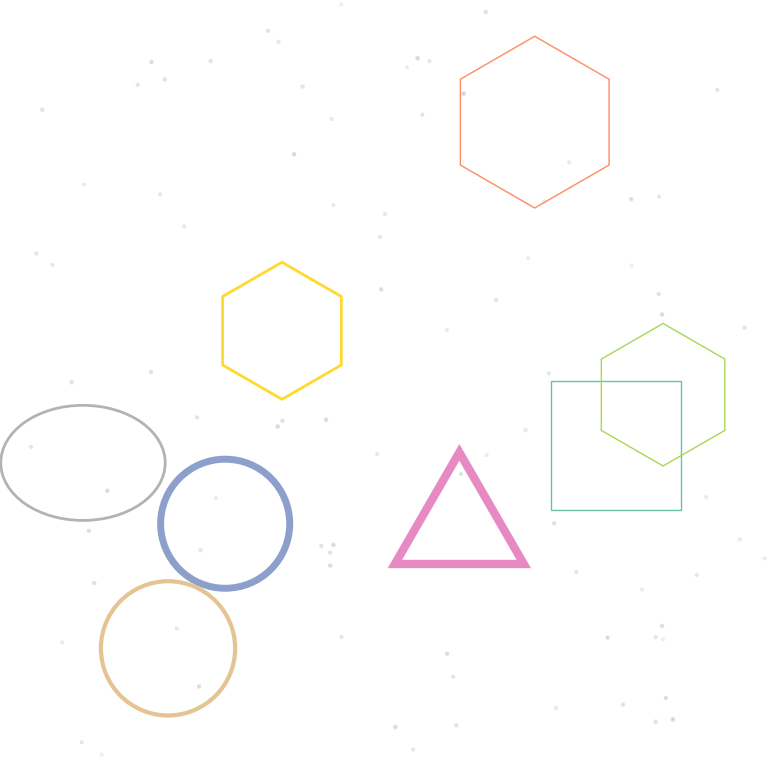[{"shape": "square", "thickness": 0.5, "radius": 0.42, "center": [0.8, 0.422]}, {"shape": "hexagon", "thickness": 0.5, "radius": 0.56, "center": [0.694, 0.841]}, {"shape": "circle", "thickness": 2.5, "radius": 0.42, "center": [0.292, 0.32]}, {"shape": "triangle", "thickness": 3, "radius": 0.48, "center": [0.597, 0.316]}, {"shape": "hexagon", "thickness": 0.5, "radius": 0.46, "center": [0.861, 0.487]}, {"shape": "hexagon", "thickness": 1, "radius": 0.44, "center": [0.366, 0.57]}, {"shape": "circle", "thickness": 1.5, "radius": 0.44, "center": [0.218, 0.158]}, {"shape": "oval", "thickness": 1, "radius": 0.53, "center": [0.108, 0.399]}]